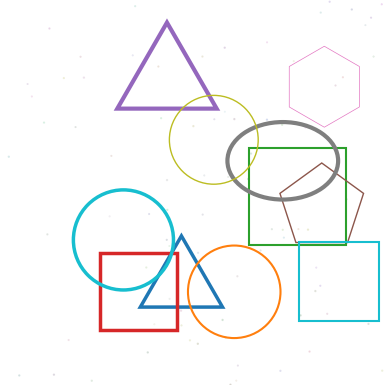[{"shape": "triangle", "thickness": 2.5, "radius": 0.62, "center": [0.471, 0.264]}, {"shape": "circle", "thickness": 1.5, "radius": 0.6, "center": [0.608, 0.242]}, {"shape": "square", "thickness": 1.5, "radius": 0.63, "center": [0.773, 0.489]}, {"shape": "square", "thickness": 2.5, "radius": 0.5, "center": [0.36, 0.243]}, {"shape": "triangle", "thickness": 3, "radius": 0.75, "center": [0.434, 0.792]}, {"shape": "pentagon", "thickness": 1, "radius": 0.57, "center": [0.836, 0.462]}, {"shape": "hexagon", "thickness": 0.5, "radius": 0.53, "center": [0.842, 0.775]}, {"shape": "oval", "thickness": 3, "radius": 0.72, "center": [0.734, 0.582]}, {"shape": "circle", "thickness": 1, "radius": 0.58, "center": [0.555, 0.637]}, {"shape": "square", "thickness": 1.5, "radius": 0.51, "center": [0.881, 0.269]}, {"shape": "circle", "thickness": 2.5, "radius": 0.65, "center": [0.321, 0.377]}]